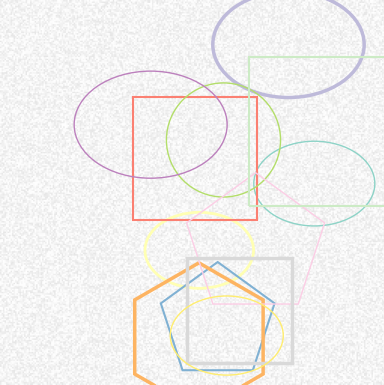[{"shape": "oval", "thickness": 1, "radius": 0.79, "center": [0.816, 0.523]}, {"shape": "oval", "thickness": 2, "radius": 0.7, "center": [0.518, 0.35]}, {"shape": "oval", "thickness": 2.5, "radius": 0.98, "center": [0.749, 0.884]}, {"shape": "square", "thickness": 1.5, "radius": 0.8, "center": [0.507, 0.588]}, {"shape": "pentagon", "thickness": 1.5, "radius": 0.78, "center": [0.565, 0.164]}, {"shape": "hexagon", "thickness": 2.5, "radius": 0.96, "center": [0.517, 0.125]}, {"shape": "circle", "thickness": 1, "radius": 0.74, "center": [0.58, 0.636]}, {"shape": "pentagon", "thickness": 1, "radius": 0.94, "center": [0.664, 0.363]}, {"shape": "square", "thickness": 2.5, "radius": 0.69, "center": [0.622, 0.194]}, {"shape": "oval", "thickness": 1, "radius": 0.99, "center": [0.391, 0.676]}, {"shape": "square", "thickness": 1.5, "radius": 0.97, "center": [0.842, 0.658]}, {"shape": "oval", "thickness": 1, "radius": 0.73, "center": [0.589, 0.128]}]